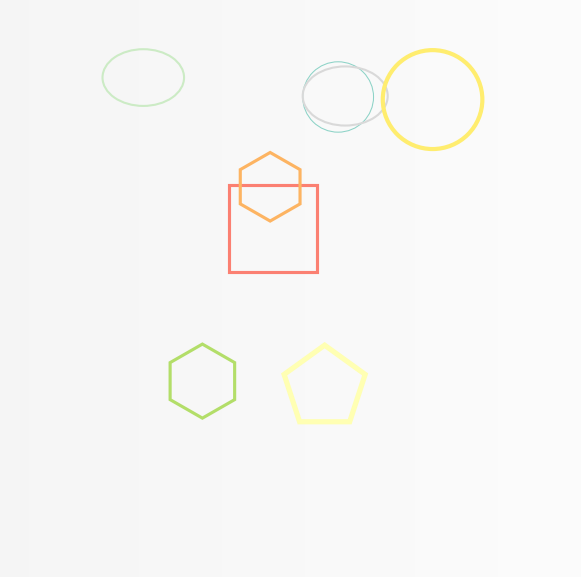[{"shape": "circle", "thickness": 0.5, "radius": 0.3, "center": [0.582, 0.831]}, {"shape": "pentagon", "thickness": 2.5, "radius": 0.37, "center": [0.559, 0.328]}, {"shape": "square", "thickness": 1.5, "radius": 0.38, "center": [0.469, 0.603]}, {"shape": "hexagon", "thickness": 1.5, "radius": 0.3, "center": [0.465, 0.676]}, {"shape": "hexagon", "thickness": 1.5, "radius": 0.32, "center": [0.348, 0.339]}, {"shape": "oval", "thickness": 1, "radius": 0.37, "center": [0.594, 0.833]}, {"shape": "oval", "thickness": 1, "radius": 0.35, "center": [0.247, 0.865]}, {"shape": "circle", "thickness": 2, "radius": 0.43, "center": [0.744, 0.827]}]